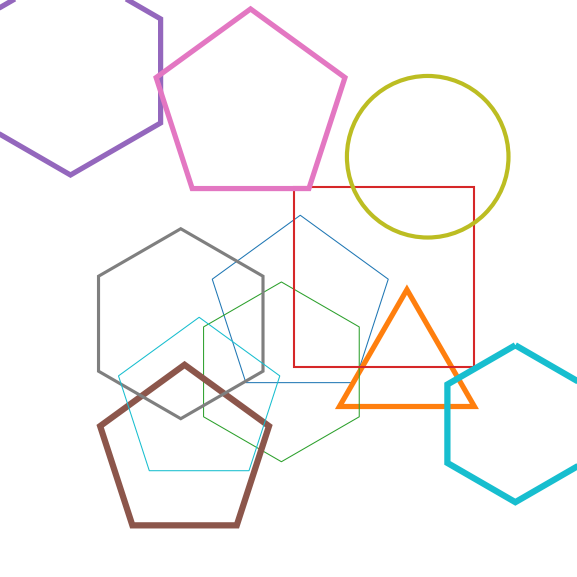[{"shape": "pentagon", "thickness": 0.5, "radius": 0.8, "center": [0.52, 0.466]}, {"shape": "triangle", "thickness": 2.5, "radius": 0.67, "center": [0.705, 0.363]}, {"shape": "hexagon", "thickness": 0.5, "radius": 0.78, "center": [0.487, 0.355]}, {"shape": "square", "thickness": 1, "radius": 0.78, "center": [0.664, 0.52]}, {"shape": "hexagon", "thickness": 2.5, "radius": 0.9, "center": [0.122, 0.876]}, {"shape": "pentagon", "thickness": 3, "radius": 0.77, "center": [0.32, 0.214]}, {"shape": "pentagon", "thickness": 2.5, "radius": 0.86, "center": [0.434, 0.812]}, {"shape": "hexagon", "thickness": 1.5, "radius": 0.82, "center": [0.313, 0.439]}, {"shape": "circle", "thickness": 2, "radius": 0.7, "center": [0.741, 0.728]}, {"shape": "hexagon", "thickness": 3, "radius": 0.68, "center": [0.892, 0.265]}, {"shape": "pentagon", "thickness": 0.5, "radius": 0.73, "center": [0.345, 0.303]}]